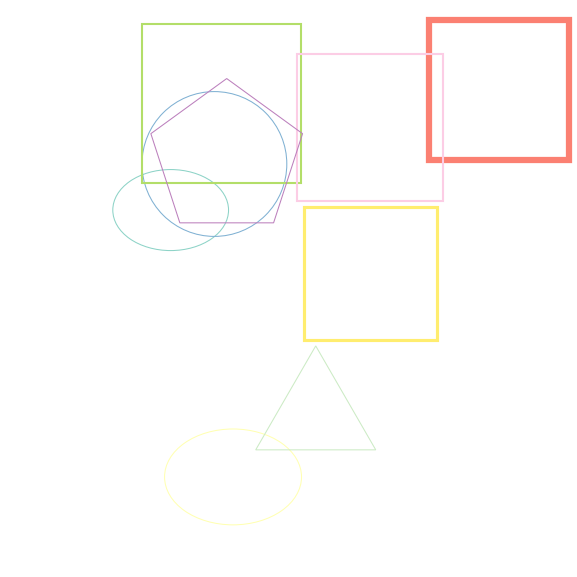[{"shape": "oval", "thickness": 0.5, "radius": 0.5, "center": [0.296, 0.635]}, {"shape": "oval", "thickness": 0.5, "radius": 0.59, "center": [0.404, 0.173]}, {"shape": "square", "thickness": 3, "radius": 0.61, "center": [0.864, 0.844]}, {"shape": "circle", "thickness": 0.5, "radius": 0.63, "center": [0.371, 0.715]}, {"shape": "square", "thickness": 1, "radius": 0.69, "center": [0.383, 0.82]}, {"shape": "square", "thickness": 1, "radius": 0.63, "center": [0.641, 0.779]}, {"shape": "pentagon", "thickness": 0.5, "radius": 0.69, "center": [0.393, 0.725]}, {"shape": "triangle", "thickness": 0.5, "radius": 0.6, "center": [0.547, 0.28]}, {"shape": "square", "thickness": 1.5, "radius": 0.58, "center": [0.642, 0.525]}]